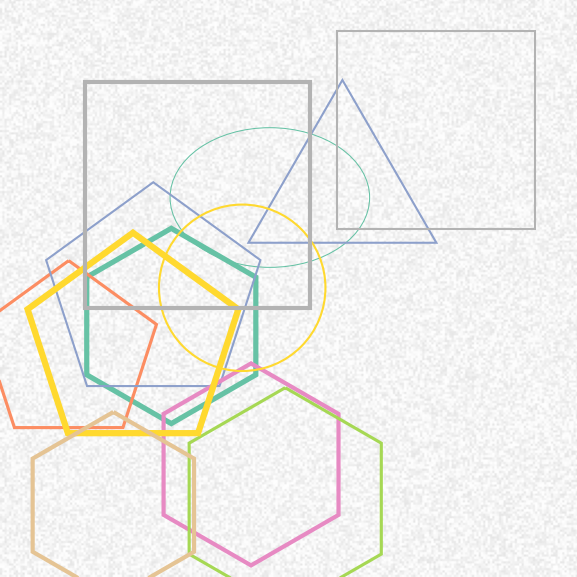[{"shape": "oval", "thickness": 0.5, "radius": 0.86, "center": [0.467, 0.657]}, {"shape": "hexagon", "thickness": 2.5, "radius": 0.85, "center": [0.297, 0.435]}, {"shape": "pentagon", "thickness": 1.5, "radius": 0.8, "center": [0.119, 0.388]}, {"shape": "triangle", "thickness": 1, "radius": 0.94, "center": [0.593, 0.673]}, {"shape": "pentagon", "thickness": 1, "radius": 0.98, "center": [0.265, 0.488]}, {"shape": "hexagon", "thickness": 2, "radius": 0.87, "center": [0.435, 0.195]}, {"shape": "hexagon", "thickness": 1.5, "radius": 0.96, "center": [0.494, 0.136]}, {"shape": "circle", "thickness": 1, "radius": 0.72, "center": [0.419, 0.501]}, {"shape": "pentagon", "thickness": 3, "radius": 0.96, "center": [0.23, 0.404]}, {"shape": "hexagon", "thickness": 2, "radius": 0.81, "center": [0.196, 0.124]}, {"shape": "square", "thickness": 2, "radius": 0.98, "center": [0.342, 0.661]}, {"shape": "square", "thickness": 1, "radius": 0.86, "center": [0.754, 0.774]}]